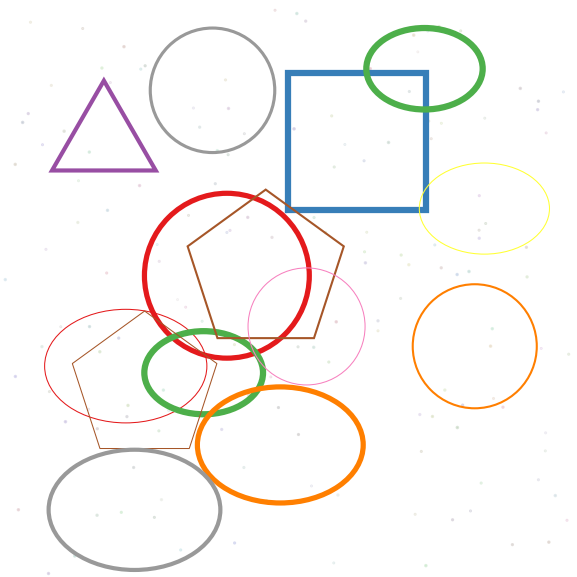[{"shape": "oval", "thickness": 0.5, "radius": 0.7, "center": [0.218, 0.365]}, {"shape": "circle", "thickness": 2.5, "radius": 0.71, "center": [0.393, 0.522]}, {"shape": "square", "thickness": 3, "radius": 0.59, "center": [0.618, 0.755]}, {"shape": "oval", "thickness": 3, "radius": 0.5, "center": [0.735, 0.88]}, {"shape": "oval", "thickness": 3, "radius": 0.51, "center": [0.353, 0.354]}, {"shape": "triangle", "thickness": 2, "radius": 0.52, "center": [0.18, 0.756]}, {"shape": "circle", "thickness": 1, "radius": 0.54, "center": [0.822, 0.4]}, {"shape": "oval", "thickness": 2.5, "radius": 0.72, "center": [0.485, 0.229]}, {"shape": "oval", "thickness": 0.5, "radius": 0.56, "center": [0.839, 0.638]}, {"shape": "pentagon", "thickness": 1, "radius": 0.71, "center": [0.46, 0.529]}, {"shape": "pentagon", "thickness": 0.5, "radius": 0.66, "center": [0.25, 0.329]}, {"shape": "circle", "thickness": 0.5, "radius": 0.51, "center": [0.531, 0.434]}, {"shape": "oval", "thickness": 2, "radius": 0.74, "center": [0.233, 0.116]}, {"shape": "circle", "thickness": 1.5, "radius": 0.54, "center": [0.368, 0.843]}]